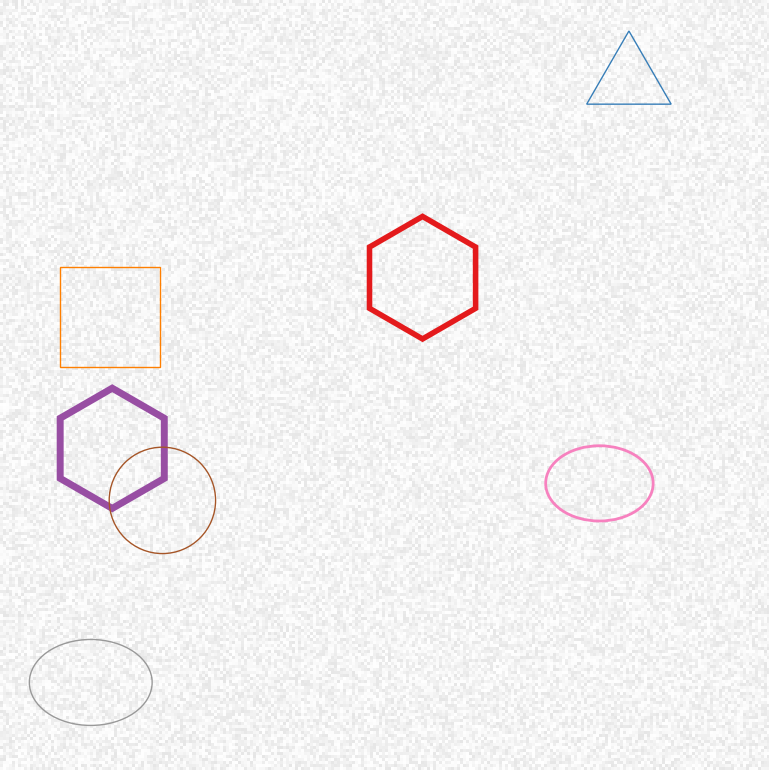[{"shape": "hexagon", "thickness": 2, "radius": 0.4, "center": [0.549, 0.639]}, {"shape": "triangle", "thickness": 0.5, "radius": 0.32, "center": [0.817, 0.896]}, {"shape": "hexagon", "thickness": 2.5, "radius": 0.39, "center": [0.146, 0.418]}, {"shape": "square", "thickness": 0.5, "radius": 0.32, "center": [0.143, 0.588]}, {"shape": "circle", "thickness": 0.5, "radius": 0.35, "center": [0.211, 0.35]}, {"shape": "oval", "thickness": 1, "radius": 0.35, "center": [0.778, 0.372]}, {"shape": "oval", "thickness": 0.5, "radius": 0.4, "center": [0.118, 0.114]}]